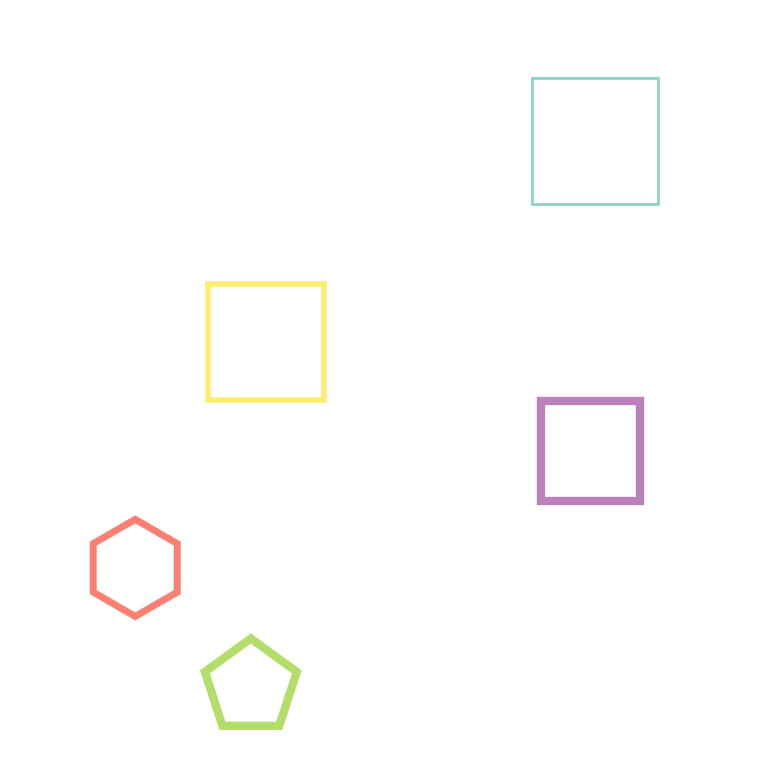[{"shape": "square", "thickness": 1, "radius": 0.41, "center": [0.773, 0.816]}, {"shape": "hexagon", "thickness": 2.5, "radius": 0.32, "center": [0.176, 0.262]}, {"shape": "pentagon", "thickness": 3, "radius": 0.31, "center": [0.326, 0.108]}, {"shape": "square", "thickness": 3, "radius": 0.32, "center": [0.767, 0.414]}, {"shape": "square", "thickness": 2, "radius": 0.38, "center": [0.346, 0.556]}]